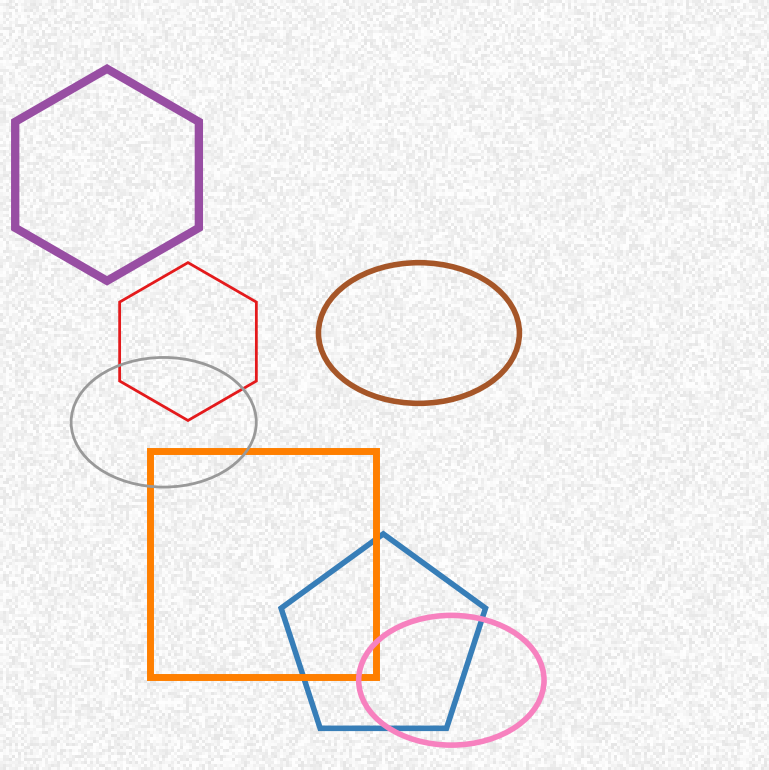[{"shape": "hexagon", "thickness": 1, "radius": 0.51, "center": [0.244, 0.556]}, {"shape": "pentagon", "thickness": 2, "radius": 0.7, "center": [0.498, 0.167]}, {"shape": "hexagon", "thickness": 3, "radius": 0.69, "center": [0.139, 0.773]}, {"shape": "square", "thickness": 2.5, "radius": 0.73, "center": [0.341, 0.268]}, {"shape": "oval", "thickness": 2, "radius": 0.65, "center": [0.544, 0.568]}, {"shape": "oval", "thickness": 2, "radius": 0.6, "center": [0.586, 0.117]}, {"shape": "oval", "thickness": 1, "radius": 0.6, "center": [0.213, 0.452]}]